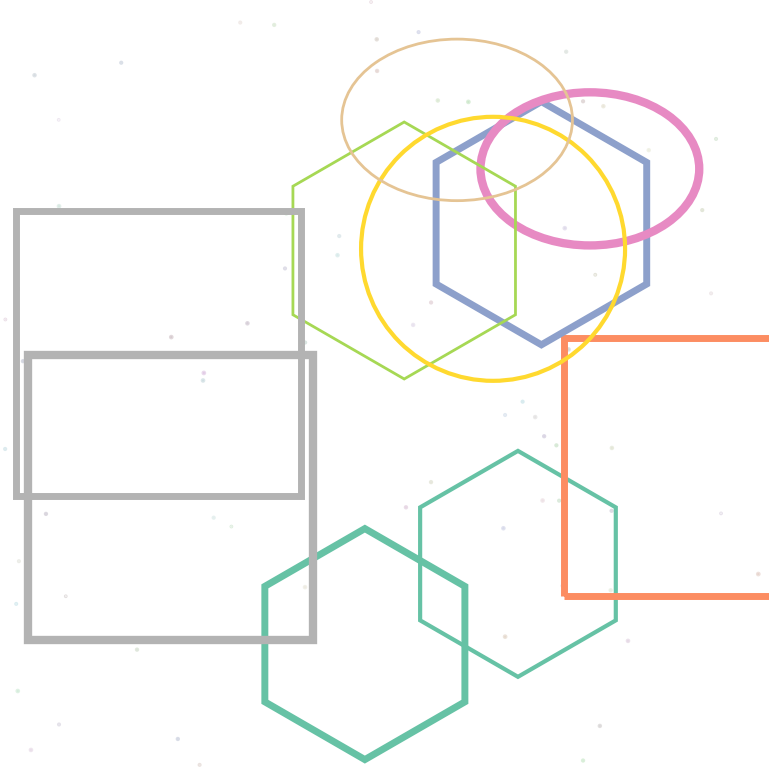[{"shape": "hexagon", "thickness": 1.5, "radius": 0.73, "center": [0.673, 0.268]}, {"shape": "hexagon", "thickness": 2.5, "radius": 0.75, "center": [0.474, 0.164]}, {"shape": "square", "thickness": 2.5, "radius": 0.84, "center": [0.9, 0.394]}, {"shape": "hexagon", "thickness": 2.5, "radius": 0.79, "center": [0.703, 0.71]}, {"shape": "oval", "thickness": 3, "radius": 0.71, "center": [0.766, 0.781]}, {"shape": "hexagon", "thickness": 1, "radius": 0.83, "center": [0.525, 0.675]}, {"shape": "circle", "thickness": 1.5, "radius": 0.86, "center": [0.64, 0.677]}, {"shape": "oval", "thickness": 1, "radius": 0.75, "center": [0.594, 0.844]}, {"shape": "square", "thickness": 3, "radius": 0.93, "center": [0.221, 0.354]}, {"shape": "square", "thickness": 2.5, "radius": 0.93, "center": [0.206, 0.541]}]